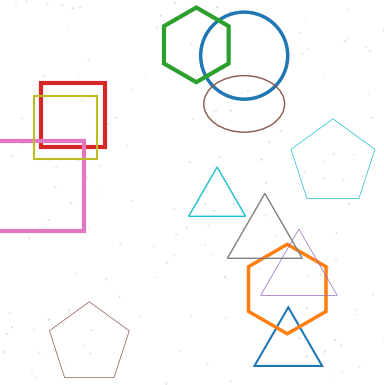[{"shape": "triangle", "thickness": 1.5, "radius": 0.51, "center": [0.749, 0.1]}, {"shape": "circle", "thickness": 2.5, "radius": 0.57, "center": [0.634, 0.855]}, {"shape": "hexagon", "thickness": 2.5, "radius": 0.58, "center": [0.746, 0.249]}, {"shape": "hexagon", "thickness": 3, "radius": 0.49, "center": [0.51, 0.884]}, {"shape": "square", "thickness": 3, "radius": 0.42, "center": [0.19, 0.702]}, {"shape": "triangle", "thickness": 0.5, "radius": 0.57, "center": [0.776, 0.29]}, {"shape": "pentagon", "thickness": 0.5, "radius": 0.55, "center": [0.232, 0.107]}, {"shape": "oval", "thickness": 1, "radius": 0.52, "center": [0.634, 0.73]}, {"shape": "square", "thickness": 3, "radius": 0.58, "center": [0.101, 0.517]}, {"shape": "triangle", "thickness": 1, "radius": 0.56, "center": [0.688, 0.385]}, {"shape": "square", "thickness": 1.5, "radius": 0.41, "center": [0.171, 0.668]}, {"shape": "triangle", "thickness": 1, "radius": 0.43, "center": [0.564, 0.481]}, {"shape": "pentagon", "thickness": 0.5, "radius": 0.57, "center": [0.865, 0.577]}]